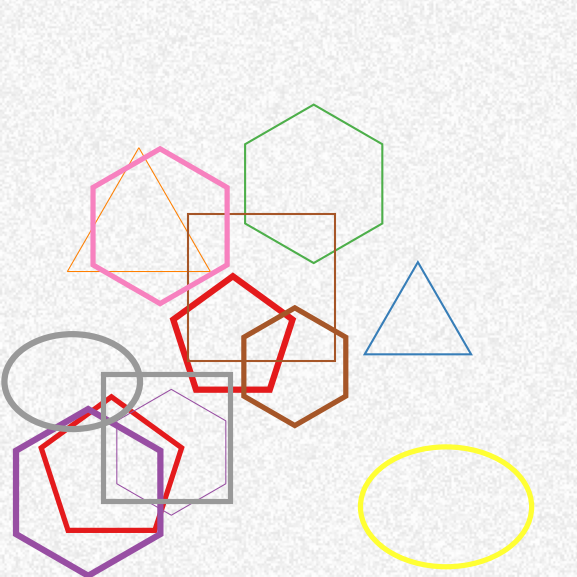[{"shape": "pentagon", "thickness": 2.5, "radius": 0.64, "center": [0.193, 0.184]}, {"shape": "pentagon", "thickness": 3, "radius": 0.54, "center": [0.403, 0.412]}, {"shape": "triangle", "thickness": 1, "radius": 0.53, "center": [0.724, 0.439]}, {"shape": "hexagon", "thickness": 1, "radius": 0.69, "center": [0.543, 0.681]}, {"shape": "hexagon", "thickness": 3, "radius": 0.72, "center": [0.153, 0.146]}, {"shape": "hexagon", "thickness": 0.5, "radius": 0.54, "center": [0.297, 0.216]}, {"shape": "triangle", "thickness": 0.5, "radius": 0.71, "center": [0.24, 0.6]}, {"shape": "oval", "thickness": 2.5, "radius": 0.74, "center": [0.772, 0.122]}, {"shape": "hexagon", "thickness": 2.5, "radius": 0.51, "center": [0.511, 0.364]}, {"shape": "square", "thickness": 1, "radius": 0.64, "center": [0.453, 0.501]}, {"shape": "hexagon", "thickness": 2.5, "radius": 0.67, "center": [0.277, 0.607]}, {"shape": "oval", "thickness": 3, "radius": 0.59, "center": [0.125, 0.338]}, {"shape": "square", "thickness": 2.5, "radius": 0.55, "center": [0.288, 0.241]}]